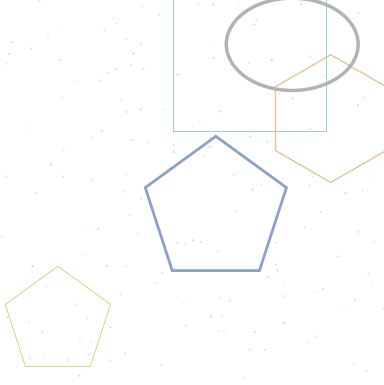[{"shape": "square", "thickness": 0.5, "radius": 0.99, "center": [0.647, 0.858]}, {"shape": "pentagon", "thickness": 2, "radius": 0.96, "center": [0.561, 0.453]}, {"shape": "pentagon", "thickness": 0.5, "radius": 0.72, "center": [0.15, 0.165]}, {"shape": "hexagon", "thickness": 1, "radius": 0.83, "center": [0.859, 0.692]}, {"shape": "oval", "thickness": 2.5, "radius": 0.86, "center": [0.759, 0.885]}]